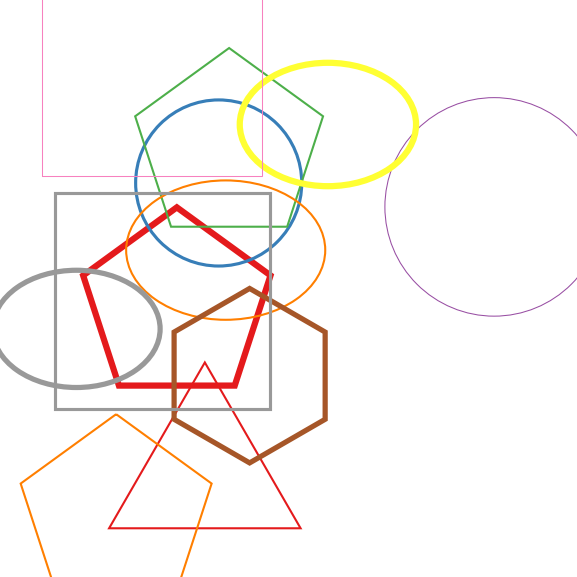[{"shape": "pentagon", "thickness": 3, "radius": 0.85, "center": [0.306, 0.469]}, {"shape": "triangle", "thickness": 1, "radius": 0.96, "center": [0.355, 0.18]}, {"shape": "circle", "thickness": 1.5, "radius": 0.72, "center": [0.379, 0.682]}, {"shape": "pentagon", "thickness": 1, "radius": 0.86, "center": [0.397, 0.745]}, {"shape": "circle", "thickness": 0.5, "radius": 0.95, "center": [0.856, 0.641]}, {"shape": "oval", "thickness": 1, "radius": 0.86, "center": [0.391, 0.566]}, {"shape": "pentagon", "thickness": 1, "radius": 0.87, "center": [0.201, 0.108]}, {"shape": "oval", "thickness": 3, "radius": 0.76, "center": [0.568, 0.784]}, {"shape": "hexagon", "thickness": 2.5, "radius": 0.76, "center": [0.432, 0.349]}, {"shape": "square", "thickness": 0.5, "radius": 0.95, "center": [0.264, 0.885]}, {"shape": "oval", "thickness": 2.5, "radius": 0.73, "center": [0.132, 0.43]}, {"shape": "square", "thickness": 1.5, "radius": 0.93, "center": [0.281, 0.477]}]